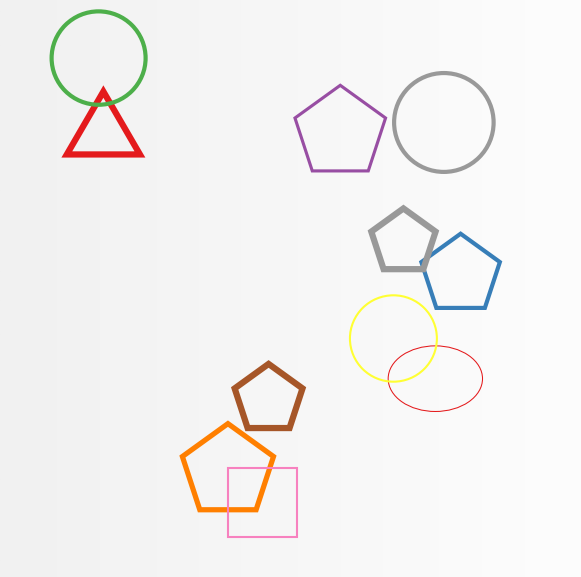[{"shape": "oval", "thickness": 0.5, "radius": 0.41, "center": [0.749, 0.343]}, {"shape": "triangle", "thickness": 3, "radius": 0.36, "center": [0.178, 0.768]}, {"shape": "pentagon", "thickness": 2, "radius": 0.36, "center": [0.792, 0.523]}, {"shape": "circle", "thickness": 2, "radius": 0.4, "center": [0.17, 0.899]}, {"shape": "pentagon", "thickness": 1.5, "radius": 0.41, "center": [0.585, 0.769]}, {"shape": "pentagon", "thickness": 2.5, "radius": 0.41, "center": [0.392, 0.183]}, {"shape": "circle", "thickness": 1, "radius": 0.37, "center": [0.677, 0.413]}, {"shape": "pentagon", "thickness": 3, "radius": 0.31, "center": [0.462, 0.308]}, {"shape": "square", "thickness": 1, "radius": 0.3, "center": [0.452, 0.129]}, {"shape": "pentagon", "thickness": 3, "radius": 0.29, "center": [0.694, 0.58]}, {"shape": "circle", "thickness": 2, "radius": 0.43, "center": [0.764, 0.787]}]